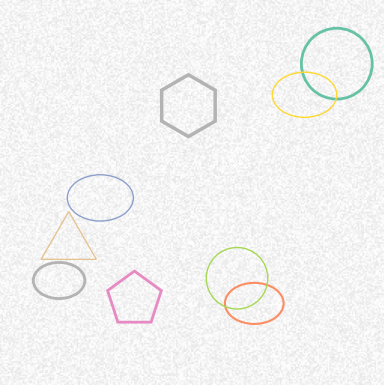[{"shape": "circle", "thickness": 2, "radius": 0.46, "center": [0.875, 0.835]}, {"shape": "oval", "thickness": 1.5, "radius": 0.38, "center": [0.66, 0.212]}, {"shape": "oval", "thickness": 1, "radius": 0.43, "center": [0.261, 0.486]}, {"shape": "pentagon", "thickness": 2, "radius": 0.37, "center": [0.349, 0.223]}, {"shape": "circle", "thickness": 1, "radius": 0.4, "center": [0.616, 0.277]}, {"shape": "oval", "thickness": 1, "radius": 0.42, "center": [0.791, 0.754]}, {"shape": "triangle", "thickness": 1, "radius": 0.41, "center": [0.179, 0.368]}, {"shape": "oval", "thickness": 2, "radius": 0.33, "center": [0.153, 0.271]}, {"shape": "hexagon", "thickness": 2.5, "radius": 0.4, "center": [0.489, 0.726]}]